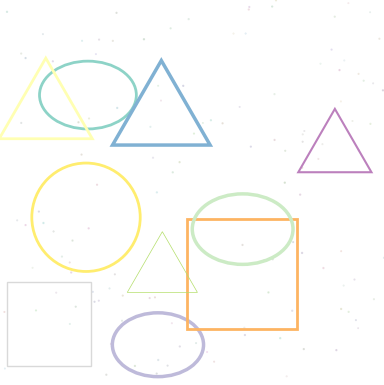[{"shape": "oval", "thickness": 2, "radius": 0.63, "center": [0.228, 0.753]}, {"shape": "triangle", "thickness": 2, "radius": 0.7, "center": [0.119, 0.709]}, {"shape": "oval", "thickness": 2.5, "radius": 0.59, "center": [0.41, 0.105]}, {"shape": "triangle", "thickness": 2.5, "radius": 0.73, "center": [0.419, 0.696]}, {"shape": "square", "thickness": 2, "radius": 0.72, "center": [0.628, 0.288]}, {"shape": "triangle", "thickness": 0.5, "radius": 0.53, "center": [0.422, 0.293]}, {"shape": "square", "thickness": 1, "radius": 0.55, "center": [0.128, 0.157]}, {"shape": "triangle", "thickness": 1.5, "radius": 0.55, "center": [0.87, 0.607]}, {"shape": "oval", "thickness": 2.5, "radius": 0.65, "center": [0.63, 0.405]}, {"shape": "circle", "thickness": 2, "radius": 0.7, "center": [0.223, 0.436]}]